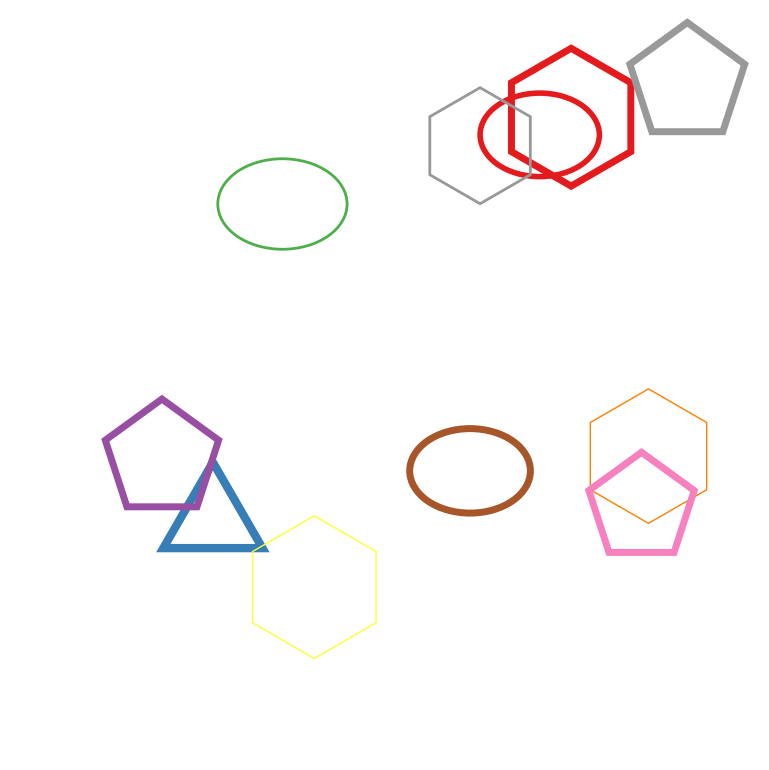[{"shape": "oval", "thickness": 2, "radius": 0.39, "center": [0.701, 0.825]}, {"shape": "hexagon", "thickness": 2.5, "radius": 0.45, "center": [0.742, 0.848]}, {"shape": "triangle", "thickness": 3, "radius": 0.37, "center": [0.276, 0.325]}, {"shape": "oval", "thickness": 1, "radius": 0.42, "center": [0.367, 0.735]}, {"shape": "pentagon", "thickness": 2.5, "radius": 0.39, "center": [0.21, 0.404]}, {"shape": "hexagon", "thickness": 0.5, "radius": 0.44, "center": [0.842, 0.408]}, {"shape": "hexagon", "thickness": 0.5, "radius": 0.46, "center": [0.408, 0.237]}, {"shape": "oval", "thickness": 2.5, "radius": 0.39, "center": [0.61, 0.389]}, {"shape": "pentagon", "thickness": 2.5, "radius": 0.36, "center": [0.833, 0.341]}, {"shape": "pentagon", "thickness": 2.5, "radius": 0.39, "center": [0.893, 0.892]}, {"shape": "hexagon", "thickness": 1, "radius": 0.38, "center": [0.623, 0.811]}]